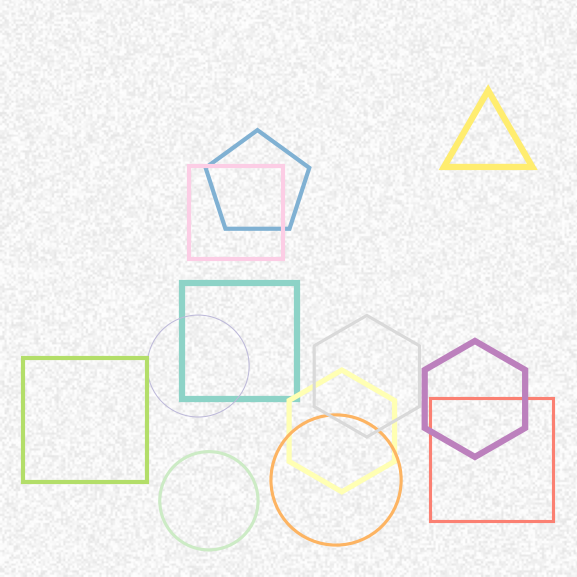[{"shape": "square", "thickness": 3, "radius": 0.5, "center": [0.415, 0.409]}, {"shape": "hexagon", "thickness": 2.5, "radius": 0.53, "center": [0.592, 0.253]}, {"shape": "circle", "thickness": 0.5, "radius": 0.44, "center": [0.343, 0.365]}, {"shape": "square", "thickness": 1.5, "radius": 0.53, "center": [0.851, 0.204]}, {"shape": "pentagon", "thickness": 2, "radius": 0.47, "center": [0.446, 0.679]}, {"shape": "circle", "thickness": 1.5, "radius": 0.56, "center": [0.582, 0.168]}, {"shape": "square", "thickness": 2, "radius": 0.54, "center": [0.147, 0.272]}, {"shape": "square", "thickness": 2, "radius": 0.4, "center": [0.409, 0.631]}, {"shape": "hexagon", "thickness": 1.5, "radius": 0.53, "center": [0.635, 0.348]}, {"shape": "hexagon", "thickness": 3, "radius": 0.5, "center": [0.822, 0.308]}, {"shape": "circle", "thickness": 1.5, "radius": 0.43, "center": [0.362, 0.132]}, {"shape": "triangle", "thickness": 3, "radius": 0.44, "center": [0.845, 0.754]}]